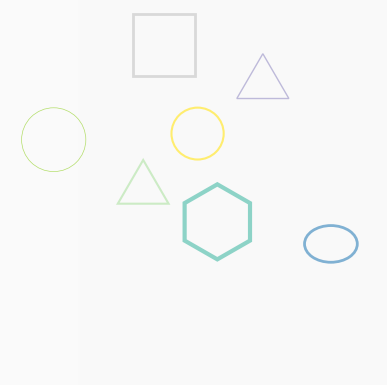[{"shape": "hexagon", "thickness": 3, "radius": 0.49, "center": [0.561, 0.424]}, {"shape": "triangle", "thickness": 1, "radius": 0.39, "center": [0.678, 0.783]}, {"shape": "oval", "thickness": 2, "radius": 0.34, "center": [0.854, 0.366]}, {"shape": "circle", "thickness": 0.5, "radius": 0.41, "center": [0.139, 0.637]}, {"shape": "square", "thickness": 2, "radius": 0.4, "center": [0.422, 0.882]}, {"shape": "triangle", "thickness": 1.5, "radius": 0.38, "center": [0.37, 0.509]}, {"shape": "circle", "thickness": 1.5, "radius": 0.34, "center": [0.51, 0.653]}]